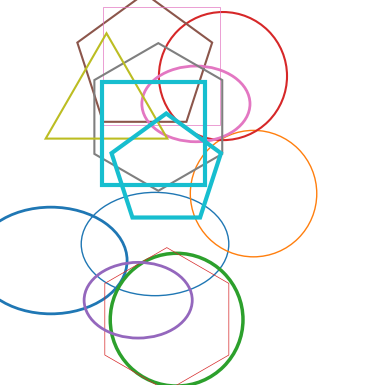[{"shape": "oval", "thickness": 1, "radius": 0.96, "center": [0.403, 0.366]}, {"shape": "oval", "thickness": 2, "radius": 0.99, "center": [0.132, 0.323]}, {"shape": "circle", "thickness": 1, "radius": 0.82, "center": [0.659, 0.497]}, {"shape": "circle", "thickness": 2.5, "radius": 0.86, "center": [0.459, 0.17]}, {"shape": "hexagon", "thickness": 0.5, "radius": 0.93, "center": [0.433, 0.171]}, {"shape": "circle", "thickness": 1.5, "radius": 0.83, "center": [0.579, 0.802]}, {"shape": "oval", "thickness": 2, "radius": 0.7, "center": [0.359, 0.22]}, {"shape": "pentagon", "thickness": 1.5, "radius": 0.92, "center": [0.376, 0.833]}, {"shape": "square", "thickness": 0.5, "radius": 0.76, "center": [0.42, 0.829]}, {"shape": "oval", "thickness": 2, "radius": 0.7, "center": [0.509, 0.73]}, {"shape": "hexagon", "thickness": 1.5, "radius": 0.96, "center": [0.411, 0.696]}, {"shape": "triangle", "thickness": 1.5, "radius": 0.91, "center": [0.277, 0.731]}, {"shape": "square", "thickness": 3, "radius": 0.67, "center": [0.399, 0.653]}, {"shape": "pentagon", "thickness": 3, "radius": 0.75, "center": [0.432, 0.556]}]